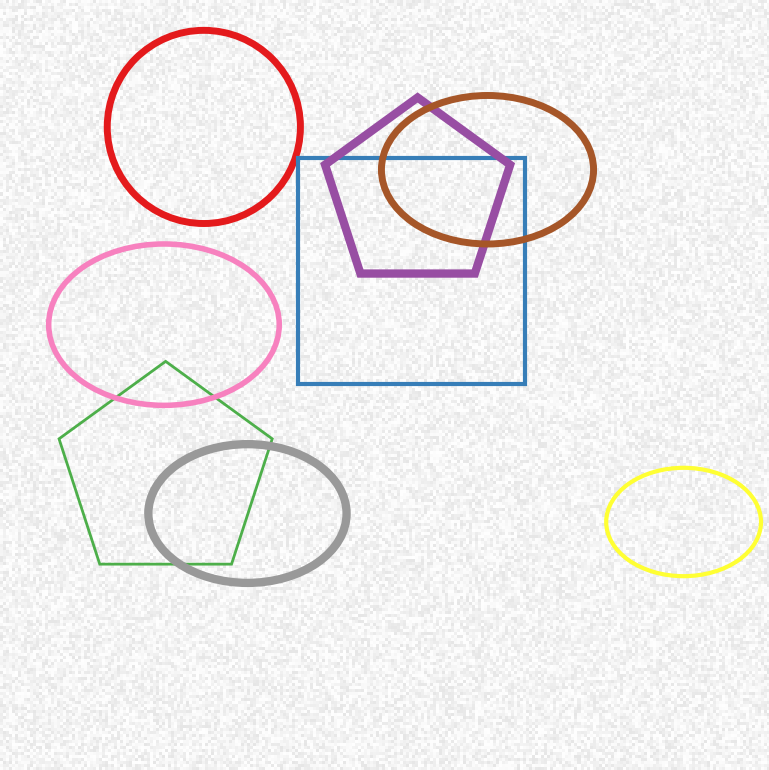[{"shape": "circle", "thickness": 2.5, "radius": 0.63, "center": [0.265, 0.835]}, {"shape": "square", "thickness": 1.5, "radius": 0.74, "center": [0.534, 0.648]}, {"shape": "pentagon", "thickness": 1, "radius": 0.73, "center": [0.215, 0.385]}, {"shape": "pentagon", "thickness": 3, "radius": 0.63, "center": [0.542, 0.747]}, {"shape": "oval", "thickness": 1.5, "radius": 0.5, "center": [0.888, 0.322]}, {"shape": "oval", "thickness": 2.5, "radius": 0.69, "center": [0.633, 0.78]}, {"shape": "oval", "thickness": 2, "radius": 0.75, "center": [0.213, 0.578]}, {"shape": "oval", "thickness": 3, "radius": 0.64, "center": [0.321, 0.333]}]